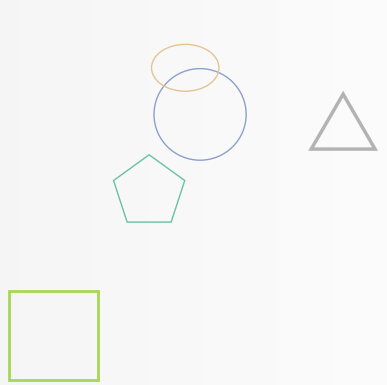[{"shape": "pentagon", "thickness": 1, "radius": 0.48, "center": [0.385, 0.501]}, {"shape": "circle", "thickness": 1, "radius": 0.59, "center": [0.516, 0.703]}, {"shape": "square", "thickness": 2, "radius": 0.57, "center": [0.139, 0.128]}, {"shape": "oval", "thickness": 1, "radius": 0.43, "center": [0.478, 0.824]}, {"shape": "triangle", "thickness": 2.5, "radius": 0.48, "center": [0.886, 0.66]}]